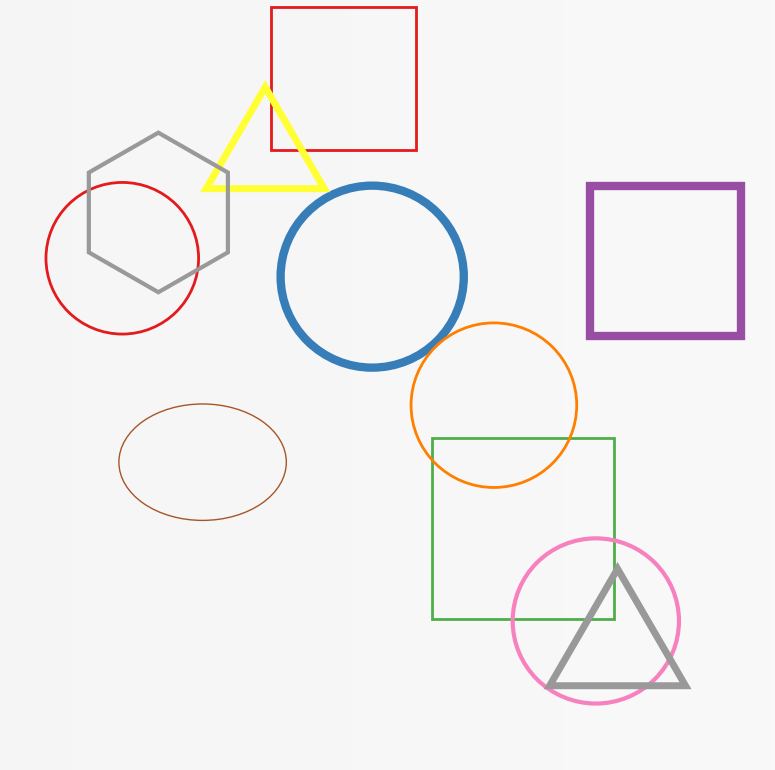[{"shape": "circle", "thickness": 1, "radius": 0.49, "center": [0.158, 0.665]}, {"shape": "square", "thickness": 1, "radius": 0.47, "center": [0.443, 0.898]}, {"shape": "circle", "thickness": 3, "radius": 0.59, "center": [0.48, 0.641]}, {"shape": "square", "thickness": 1, "radius": 0.59, "center": [0.675, 0.313]}, {"shape": "square", "thickness": 3, "radius": 0.49, "center": [0.859, 0.661]}, {"shape": "circle", "thickness": 1, "radius": 0.53, "center": [0.637, 0.474]}, {"shape": "triangle", "thickness": 2.5, "radius": 0.44, "center": [0.342, 0.799]}, {"shape": "oval", "thickness": 0.5, "radius": 0.54, "center": [0.261, 0.4]}, {"shape": "circle", "thickness": 1.5, "radius": 0.54, "center": [0.769, 0.194]}, {"shape": "hexagon", "thickness": 1.5, "radius": 0.52, "center": [0.204, 0.724]}, {"shape": "triangle", "thickness": 2.5, "radius": 0.51, "center": [0.797, 0.16]}]